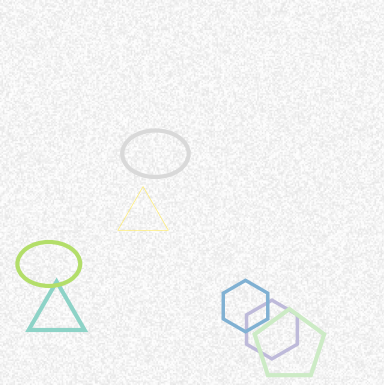[{"shape": "triangle", "thickness": 3, "radius": 0.42, "center": [0.147, 0.185]}, {"shape": "hexagon", "thickness": 2.5, "radius": 0.38, "center": [0.706, 0.144]}, {"shape": "hexagon", "thickness": 2.5, "radius": 0.33, "center": [0.638, 0.205]}, {"shape": "oval", "thickness": 3, "radius": 0.41, "center": [0.127, 0.314]}, {"shape": "oval", "thickness": 3, "radius": 0.43, "center": [0.404, 0.601]}, {"shape": "pentagon", "thickness": 3, "radius": 0.47, "center": [0.752, 0.102]}, {"shape": "triangle", "thickness": 0.5, "radius": 0.38, "center": [0.372, 0.44]}]